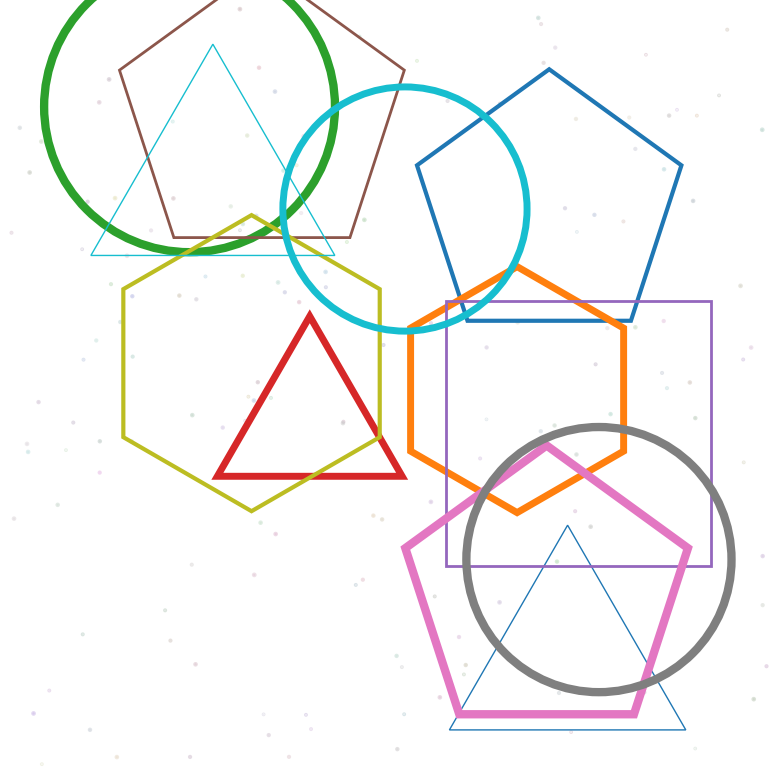[{"shape": "pentagon", "thickness": 1.5, "radius": 0.9, "center": [0.713, 0.729]}, {"shape": "triangle", "thickness": 0.5, "radius": 0.89, "center": [0.737, 0.141]}, {"shape": "hexagon", "thickness": 2.5, "radius": 0.8, "center": [0.672, 0.494]}, {"shape": "circle", "thickness": 3, "radius": 0.94, "center": [0.246, 0.861]}, {"shape": "triangle", "thickness": 2.5, "radius": 0.69, "center": [0.402, 0.451]}, {"shape": "square", "thickness": 1, "radius": 0.86, "center": [0.751, 0.438]}, {"shape": "pentagon", "thickness": 1, "radius": 0.97, "center": [0.34, 0.849]}, {"shape": "pentagon", "thickness": 3, "radius": 0.96, "center": [0.71, 0.228]}, {"shape": "circle", "thickness": 3, "radius": 0.86, "center": [0.778, 0.273]}, {"shape": "hexagon", "thickness": 1.5, "radius": 0.96, "center": [0.327, 0.528]}, {"shape": "triangle", "thickness": 0.5, "radius": 0.91, "center": [0.276, 0.76]}, {"shape": "circle", "thickness": 2.5, "radius": 0.79, "center": [0.526, 0.729]}]